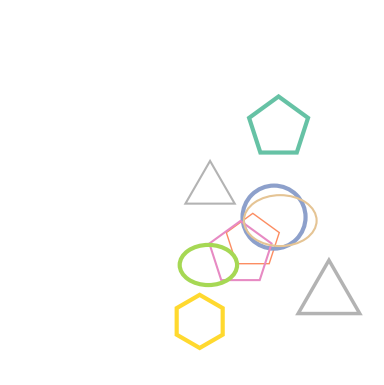[{"shape": "pentagon", "thickness": 3, "radius": 0.4, "center": [0.724, 0.669]}, {"shape": "pentagon", "thickness": 1, "radius": 0.36, "center": [0.657, 0.374]}, {"shape": "circle", "thickness": 3, "radius": 0.41, "center": [0.712, 0.436]}, {"shape": "pentagon", "thickness": 1.5, "radius": 0.42, "center": [0.625, 0.341]}, {"shape": "oval", "thickness": 3, "radius": 0.37, "center": [0.541, 0.312]}, {"shape": "hexagon", "thickness": 3, "radius": 0.34, "center": [0.519, 0.165]}, {"shape": "oval", "thickness": 1.5, "radius": 0.47, "center": [0.728, 0.427]}, {"shape": "triangle", "thickness": 1.5, "radius": 0.37, "center": [0.546, 0.508]}, {"shape": "triangle", "thickness": 2.5, "radius": 0.46, "center": [0.854, 0.232]}]